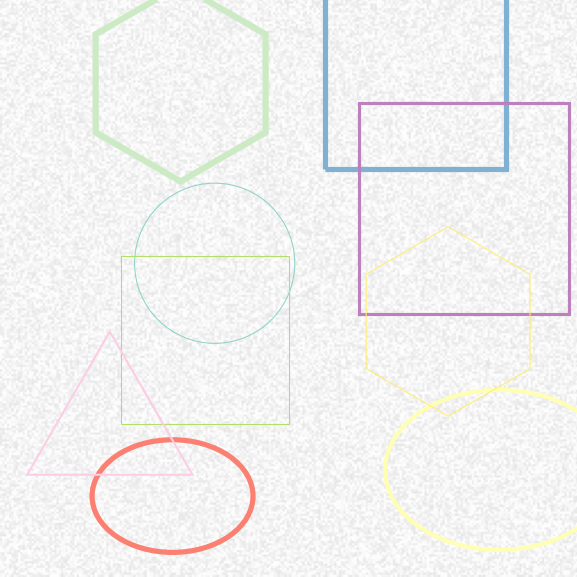[{"shape": "circle", "thickness": 0.5, "radius": 0.69, "center": [0.372, 0.543]}, {"shape": "oval", "thickness": 2, "radius": 0.99, "center": [0.865, 0.185]}, {"shape": "oval", "thickness": 2.5, "radius": 0.7, "center": [0.299, 0.14]}, {"shape": "square", "thickness": 2.5, "radius": 0.78, "center": [0.72, 0.863]}, {"shape": "square", "thickness": 0.5, "radius": 0.73, "center": [0.355, 0.41]}, {"shape": "triangle", "thickness": 1, "radius": 0.83, "center": [0.19, 0.26]}, {"shape": "square", "thickness": 1.5, "radius": 0.91, "center": [0.803, 0.638]}, {"shape": "hexagon", "thickness": 3, "radius": 0.85, "center": [0.313, 0.855]}, {"shape": "hexagon", "thickness": 0.5, "radius": 0.82, "center": [0.776, 0.442]}]